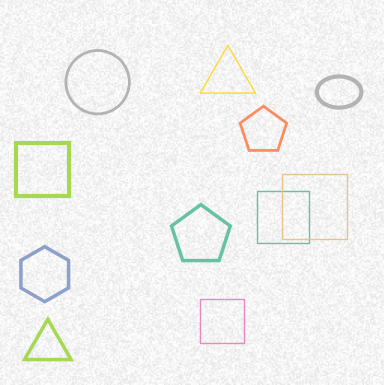[{"shape": "square", "thickness": 1, "radius": 0.34, "center": [0.735, 0.436]}, {"shape": "pentagon", "thickness": 2.5, "radius": 0.4, "center": [0.522, 0.388]}, {"shape": "pentagon", "thickness": 2, "radius": 0.32, "center": [0.684, 0.661]}, {"shape": "hexagon", "thickness": 2.5, "radius": 0.36, "center": [0.116, 0.288]}, {"shape": "square", "thickness": 1, "radius": 0.29, "center": [0.577, 0.167]}, {"shape": "triangle", "thickness": 2.5, "radius": 0.35, "center": [0.124, 0.101]}, {"shape": "square", "thickness": 3, "radius": 0.35, "center": [0.111, 0.559]}, {"shape": "triangle", "thickness": 1, "radius": 0.41, "center": [0.592, 0.799]}, {"shape": "square", "thickness": 1, "radius": 0.42, "center": [0.817, 0.465]}, {"shape": "circle", "thickness": 2, "radius": 0.41, "center": [0.254, 0.787]}, {"shape": "oval", "thickness": 3, "radius": 0.29, "center": [0.881, 0.761]}]